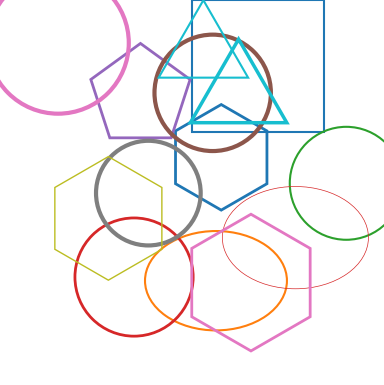[{"shape": "hexagon", "thickness": 2, "radius": 0.69, "center": [0.575, 0.591]}, {"shape": "square", "thickness": 1.5, "radius": 0.86, "center": [0.67, 0.828]}, {"shape": "oval", "thickness": 1.5, "radius": 0.92, "center": [0.561, 0.271]}, {"shape": "circle", "thickness": 1.5, "radius": 0.73, "center": [0.899, 0.524]}, {"shape": "oval", "thickness": 0.5, "radius": 0.95, "center": [0.767, 0.383]}, {"shape": "circle", "thickness": 2, "radius": 0.77, "center": [0.348, 0.28]}, {"shape": "pentagon", "thickness": 2, "radius": 0.68, "center": [0.365, 0.752]}, {"shape": "circle", "thickness": 3, "radius": 0.76, "center": [0.552, 0.759]}, {"shape": "hexagon", "thickness": 2, "radius": 0.89, "center": [0.652, 0.266]}, {"shape": "circle", "thickness": 3, "radius": 0.92, "center": [0.151, 0.888]}, {"shape": "circle", "thickness": 3, "radius": 0.68, "center": [0.385, 0.498]}, {"shape": "hexagon", "thickness": 1, "radius": 0.8, "center": [0.281, 0.433]}, {"shape": "triangle", "thickness": 1.5, "radius": 0.67, "center": [0.528, 0.865]}, {"shape": "triangle", "thickness": 2.5, "radius": 0.72, "center": [0.62, 0.754]}]